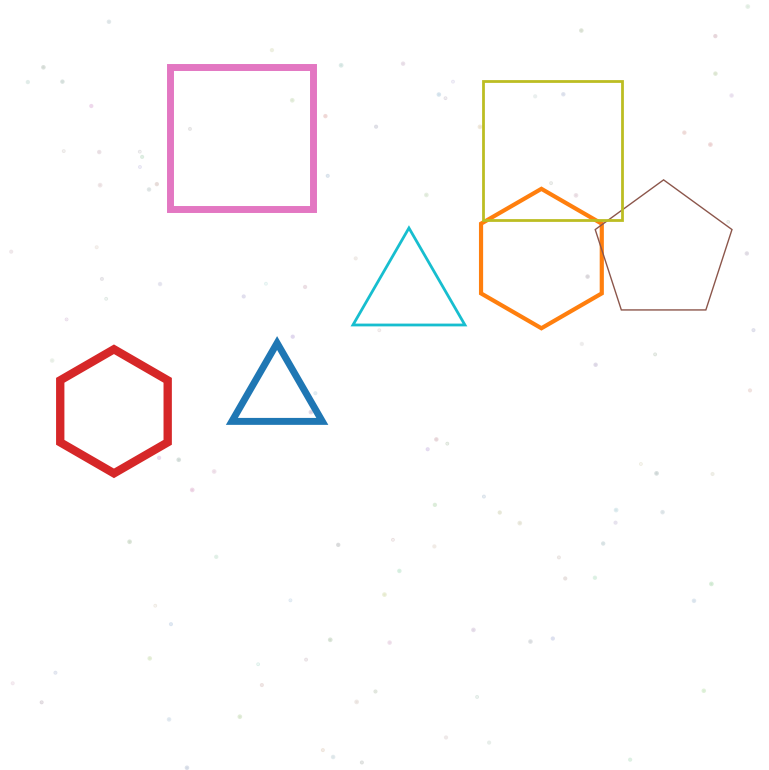[{"shape": "triangle", "thickness": 2.5, "radius": 0.34, "center": [0.36, 0.487]}, {"shape": "hexagon", "thickness": 1.5, "radius": 0.45, "center": [0.703, 0.664]}, {"shape": "hexagon", "thickness": 3, "radius": 0.4, "center": [0.148, 0.466]}, {"shape": "pentagon", "thickness": 0.5, "radius": 0.47, "center": [0.862, 0.673]}, {"shape": "square", "thickness": 2.5, "radius": 0.46, "center": [0.314, 0.821]}, {"shape": "square", "thickness": 1, "radius": 0.45, "center": [0.718, 0.805]}, {"shape": "triangle", "thickness": 1, "radius": 0.42, "center": [0.531, 0.62]}]